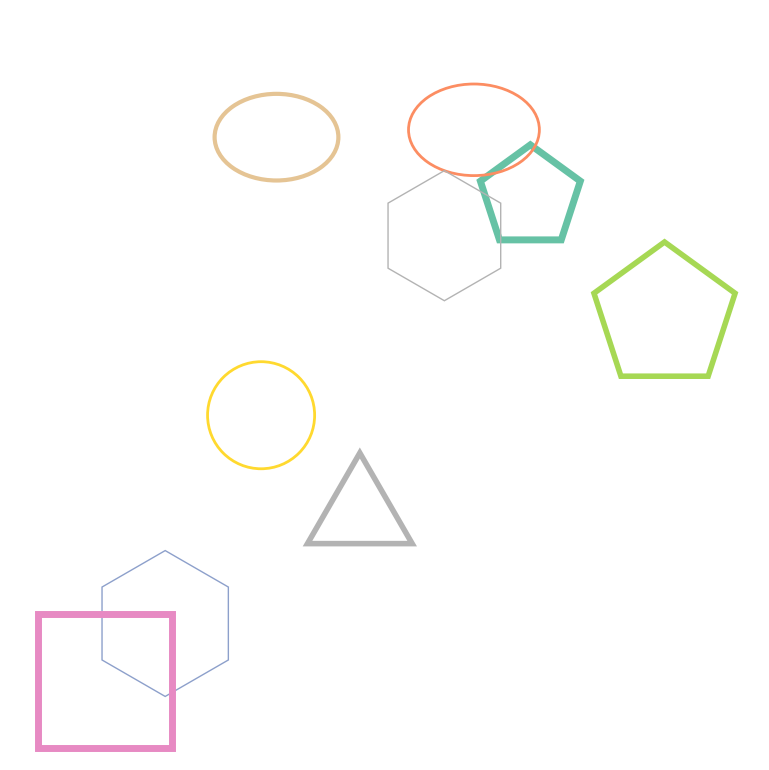[{"shape": "pentagon", "thickness": 2.5, "radius": 0.34, "center": [0.689, 0.744]}, {"shape": "oval", "thickness": 1, "radius": 0.42, "center": [0.616, 0.831]}, {"shape": "hexagon", "thickness": 0.5, "radius": 0.47, "center": [0.215, 0.19]}, {"shape": "square", "thickness": 2.5, "radius": 0.44, "center": [0.136, 0.116]}, {"shape": "pentagon", "thickness": 2, "radius": 0.48, "center": [0.863, 0.589]}, {"shape": "circle", "thickness": 1, "radius": 0.35, "center": [0.339, 0.461]}, {"shape": "oval", "thickness": 1.5, "radius": 0.4, "center": [0.359, 0.822]}, {"shape": "hexagon", "thickness": 0.5, "radius": 0.42, "center": [0.577, 0.694]}, {"shape": "triangle", "thickness": 2, "radius": 0.39, "center": [0.467, 0.333]}]